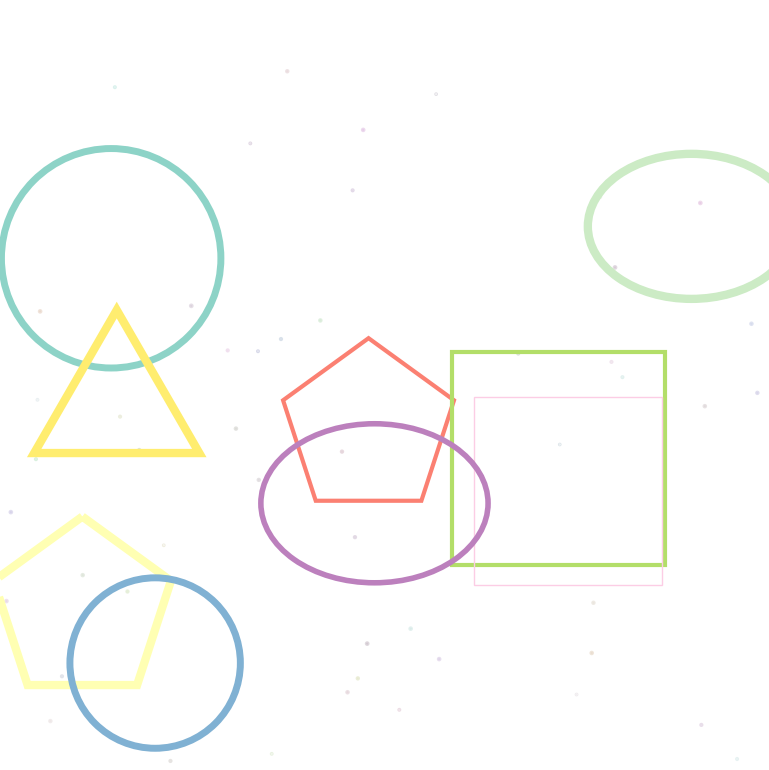[{"shape": "circle", "thickness": 2.5, "radius": 0.71, "center": [0.144, 0.665]}, {"shape": "pentagon", "thickness": 3, "radius": 0.6, "center": [0.107, 0.208]}, {"shape": "pentagon", "thickness": 1.5, "radius": 0.58, "center": [0.479, 0.444]}, {"shape": "circle", "thickness": 2.5, "radius": 0.55, "center": [0.201, 0.139]}, {"shape": "square", "thickness": 1.5, "radius": 0.69, "center": [0.725, 0.404]}, {"shape": "square", "thickness": 0.5, "radius": 0.61, "center": [0.737, 0.363]}, {"shape": "oval", "thickness": 2, "radius": 0.74, "center": [0.486, 0.346]}, {"shape": "oval", "thickness": 3, "radius": 0.67, "center": [0.898, 0.706]}, {"shape": "triangle", "thickness": 3, "radius": 0.62, "center": [0.152, 0.474]}]